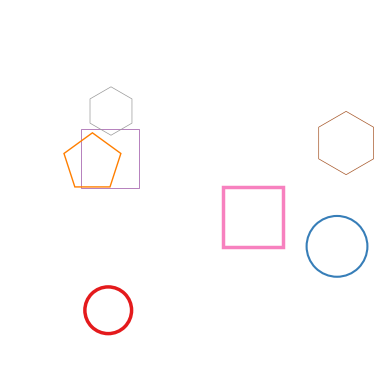[{"shape": "circle", "thickness": 2.5, "radius": 0.3, "center": [0.281, 0.194]}, {"shape": "circle", "thickness": 1.5, "radius": 0.39, "center": [0.875, 0.36]}, {"shape": "square", "thickness": 0.5, "radius": 0.38, "center": [0.285, 0.588]}, {"shape": "pentagon", "thickness": 1, "radius": 0.39, "center": [0.24, 0.577]}, {"shape": "hexagon", "thickness": 0.5, "radius": 0.41, "center": [0.899, 0.629]}, {"shape": "square", "thickness": 2.5, "radius": 0.39, "center": [0.657, 0.436]}, {"shape": "hexagon", "thickness": 0.5, "radius": 0.31, "center": [0.288, 0.712]}]